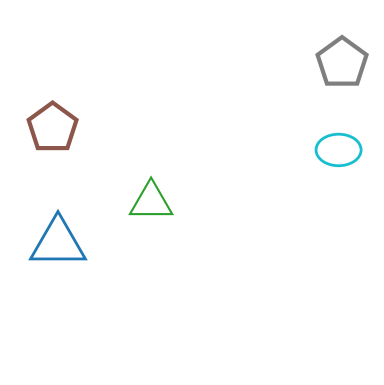[{"shape": "triangle", "thickness": 2, "radius": 0.41, "center": [0.151, 0.369]}, {"shape": "triangle", "thickness": 1.5, "radius": 0.32, "center": [0.392, 0.476]}, {"shape": "pentagon", "thickness": 3, "radius": 0.33, "center": [0.137, 0.668]}, {"shape": "pentagon", "thickness": 3, "radius": 0.33, "center": [0.888, 0.837]}, {"shape": "oval", "thickness": 2, "radius": 0.29, "center": [0.879, 0.61]}]